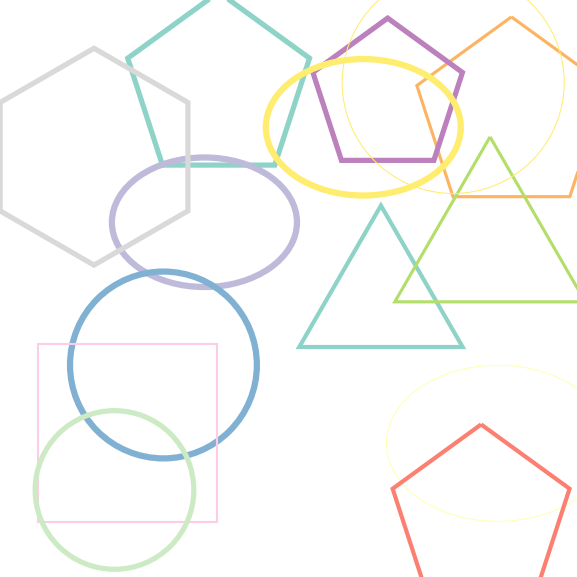[{"shape": "triangle", "thickness": 2, "radius": 0.82, "center": [0.66, 0.48]}, {"shape": "pentagon", "thickness": 2.5, "radius": 0.83, "center": [0.379, 0.847]}, {"shape": "oval", "thickness": 0.5, "radius": 0.97, "center": [0.862, 0.231]}, {"shape": "oval", "thickness": 3, "radius": 0.8, "center": [0.354, 0.614]}, {"shape": "pentagon", "thickness": 2, "radius": 0.81, "center": [0.833, 0.103]}, {"shape": "circle", "thickness": 3, "radius": 0.81, "center": [0.283, 0.367]}, {"shape": "pentagon", "thickness": 1.5, "radius": 0.86, "center": [0.886, 0.798]}, {"shape": "triangle", "thickness": 1.5, "radius": 0.95, "center": [0.849, 0.572]}, {"shape": "square", "thickness": 1, "radius": 0.77, "center": [0.221, 0.249]}, {"shape": "hexagon", "thickness": 2.5, "radius": 0.94, "center": [0.163, 0.728]}, {"shape": "pentagon", "thickness": 2.5, "radius": 0.68, "center": [0.671, 0.832]}, {"shape": "circle", "thickness": 2.5, "radius": 0.69, "center": [0.198, 0.151]}, {"shape": "oval", "thickness": 3, "radius": 0.84, "center": [0.629, 0.779]}, {"shape": "circle", "thickness": 0.5, "radius": 0.96, "center": [0.785, 0.856]}]